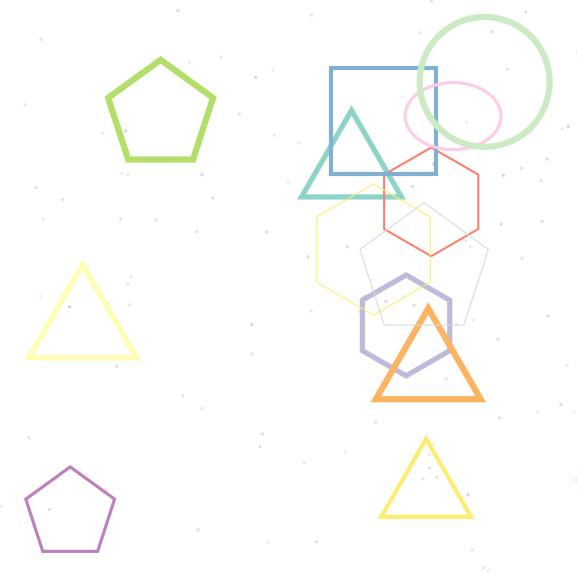[{"shape": "triangle", "thickness": 2.5, "radius": 0.5, "center": [0.609, 0.708]}, {"shape": "triangle", "thickness": 2.5, "radius": 0.54, "center": [0.143, 0.433]}, {"shape": "hexagon", "thickness": 2.5, "radius": 0.44, "center": [0.703, 0.436]}, {"shape": "hexagon", "thickness": 1, "radius": 0.47, "center": [0.747, 0.65]}, {"shape": "square", "thickness": 2, "radius": 0.46, "center": [0.664, 0.79]}, {"shape": "triangle", "thickness": 3, "radius": 0.52, "center": [0.742, 0.36]}, {"shape": "pentagon", "thickness": 3, "radius": 0.48, "center": [0.278, 0.8]}, {"shape": "oval", "thickness": 1.5, "radius": 0.42, "center": [0.785, 0.798]}, {"shape": "pentagon", "thickness": 0.5, "radius": 0.59, "center": [0.734, 0.531]}, {"shape": "pentagon", "thickness": 1.5, "radius": 0.4, "center": [0.122, 0.11]}, {"shape": "circle", "thickness": 3, "radius": 0.56, "center": [0.839, 0.857]}, {"shape": "hexagon", "thickness": 0.5, "radius": 0.57, "center": [0.647, 0.567]}, {"shape": "triangle", "thickness": 2, "radius": 0.45, "center": [0.738, 0.149]}]